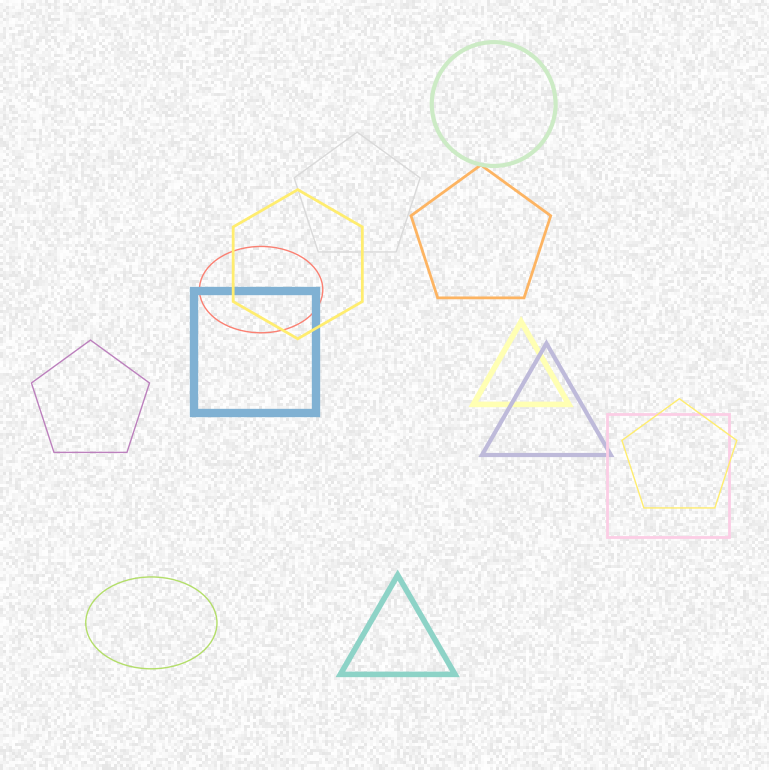[{"shape": "triangle", "thickness": 2, "radius": 0.43, "center": [0.516, 0.167]}, {"shape": "triangle", "thickness": 2, "radius": 0.36, "center": [0.677, 0.511]}, {"shape": "triangle", "thickness": 1.5, "radius": 0.48, "center": [0.71, 0.457]}, {"shape": "oval", "thickness": 0.5, "radius": 0.4, "center": [0.339, 0.624]}, {"shape": "square", "thickness": 3, "radius": 0.4, "center": [0.331, 0.543]}, {"shape": "pentagon", "thickness": 1, "radius": 0.48, "center": [0.625, 0.69]}, {"shape": "oval", "thickness": 0.5, "radius": 0.43, "center": [0.197, 0.191]}, {"shape": "square", "thickness": 1, "radius": 0.4, "center": [0.868, 0.383]}, {"shape": "pentagon", "thickness": 0.5, "radius": 0.43, "center": [0.464, 0.742]}, {"shape": "pentagon", "thickness": 0.5, "radius": 0.4, "center": [0.117, 0.478]}, {"shape": "circle", "thickness": 1.5, "radius": 0.4, "center": [0.641, 0.865]}, {"shape": "pentagon", "thickness": 0.5, "radius": 0.39, "center": [0.882, 0.404]}, {"shape": "hexagon", "thickness": 1, "radius": 0.48, "center": [0.387, 0.657]}]